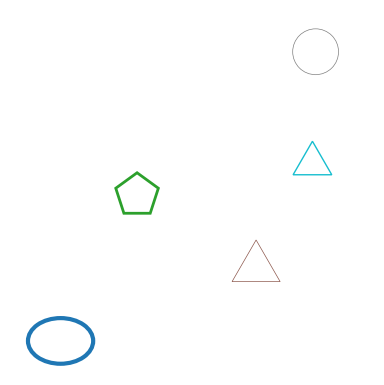[{"shape": "oval", "thickness": 3, "radius": 0.42, "center": [0.157, 0.114]}, {"shape": "pentagon", "thickness": 2, "radius": 0.29, "center": [0.356, 0.493]}, {"shape": "triangle", "thickness": 0.5, "radius": 0.36, "center": [0.665, 0.305]}, {"shape": "circle", "thickness": 0.5, "radius": 0.3, "center": [0.82, 0.866]}, {"shape": "triangle", "thickness": 1, "radius": 0.29, "center": [0.812, 0.575]}]